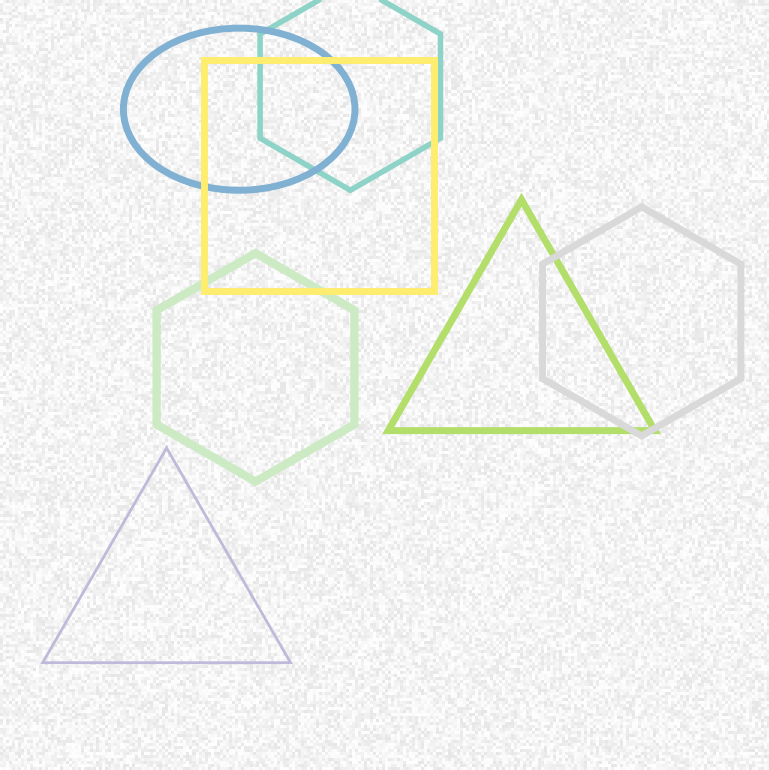[{"shape": "hexagon", "thickness": 2, "radius": 0.68, "center": [0.455, 0.888]}, {"shape": "triangle", "thickness": 1, "radius": 0.93, "center": [0.216, 0.232]}, {"shape": "oval", "thickness": 2.5, "radius": 0.75, "center": [0.311, 0.858]}, {"shape": "triangle", "thickness": 2.5, "radius": 1.0, "center": [0.677, 0.541]}, {"shape": "hexagon", "thickness": 2.5, "radius": 0.74, "center": [0.833, 0.583]}, {"shape": "hexagon", "thickness": 3, "radius": 0.74, "center": [0.332, 0.523]}, {"shape": "square", "thickness": 2.5, "radius": 0.75, "center": [0.415, 0.772]}]